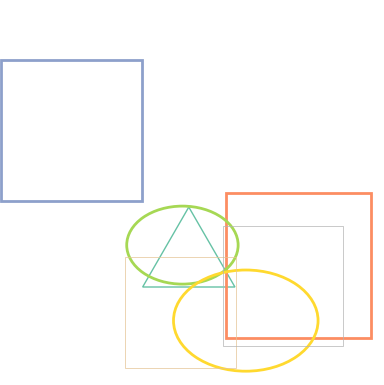[{"shape": "triangle", "thickness": 1, "radius": 0.69, "center": [0.49, 0.324]}, {"shape": "square", "thickness": 2, "radius": 0.94, "center": [0.775, 0.31]}, {"shape": "square", "thickness": 2, "radius": 0.92, "center": [0.185, 0.661]}, {"shape": "oval", "thickness": 2, "radius": 0.72, "center": [0.474, 0.363]}, {"shape": "oval", "thickness": 2, "radius": 0.94, "center": [0.638, 0.167]}, {"shape": "square", "thickness": 0.5, "radius": 0.72, "center": [0.47, 0.188]}, {"shape": "square", "thickness": 0.5, "radius": 0.78, "center": [0.735, 0.258]}]